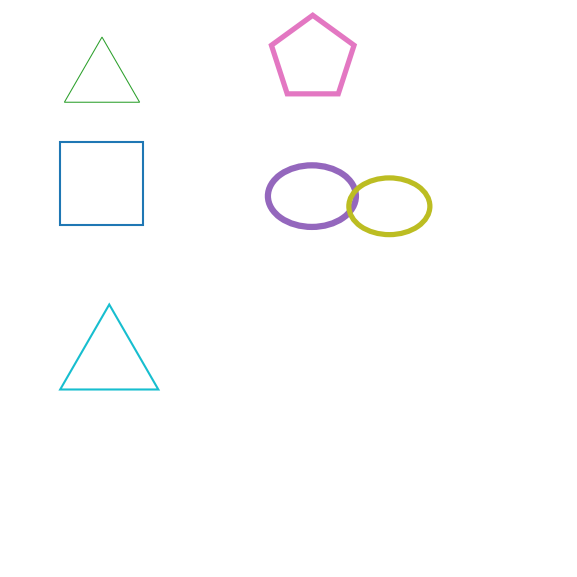[{"shape": "square", "thickness": 1, "radius": 0.36, "center": [0.176, 0.681]}, {"shape": "triangle", "thickness": 0.5, "radius": 0.38, "center": [0.177, 0.86]}, {"shape": "oval", "thickness": 3, "radius": 0.38, "center": [0.54, 0.66]}, {"shape": "pentagon", "thickness": 2.5, "radius": 0.38, "center": [0.542, 0.897]}, {"shape": "oval", "thickness": 2.5, "radius": 0.35, "center": [0.674, 0.642]}, {"shape": "triangle", "thickness": 1, "radius": 0.49, "center": [0.189, 0.374]}]